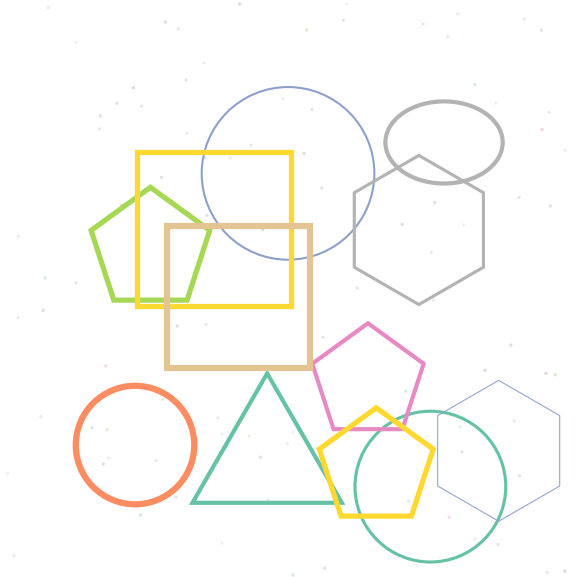[{"shape": "circle", "thickness": 1.5, "radius": 0.65, "center": [0.745, 0.157]}, {"shape": "triangle", "thickness": 2, "radius": 0.75, "center": [0.463, 0.203]}, {"shape": "circle", "thickness": 3, "radius": 0.51, "center": [0.234, 0.228]}, {"shape": "circle", "thickness": 1, "radius": 0.75, "center": [0.499, 0.699]}, {"shape": "hexagon", "thickness": 0.5, "radius": 0.61, "center": [0.864, 0.219]}, {"shape": "pentagon", "thickness": 2, "radius": 0.51, "center": [0.637, 0.338]}, {"shape": "pentagon", "thickness": 2.5, "radius": 0.54, "center": [0.26, 0.567]}, {"shape": "pentagon", "thickness": 2.5, "radius": 0.52, "center": [0.651, 0.189]}, {"shape": "square", "thickness": 2.5, "radius": 0.67, "center": [0.37, 0.602]}, {"shape": "square", "thickness": 3, "radius": 0.62, "center": [0.413, 0.485]}, {"shape": "oval", "thickness": 2, "radius": 0.51, "center": [0.769, 0.752]}, {"shape": "hexagon", "thickness": 1.5, "radius": 0.65, "center": [0.725, 0.601]}]